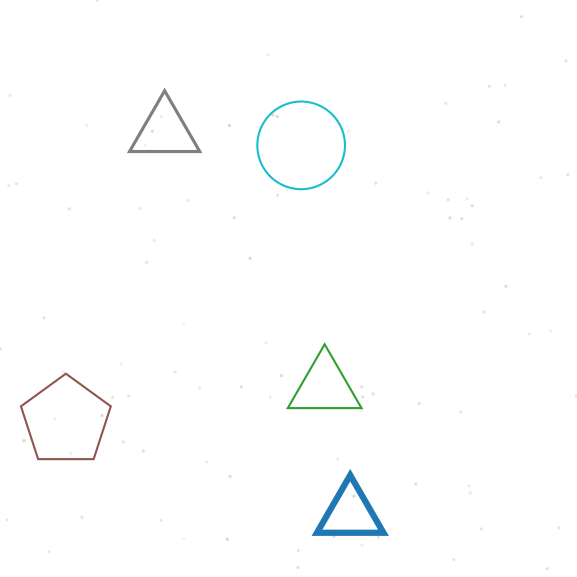[{"shape": "triangle", "thickness": 3, "radius": 0.33, "center": [0.606, 0.11]}, {"shape": "triangle", "thickness": 1, "radius": 0.37, "center": [0.562, 0.329]}, {"shape": "pentagon", "thickness": 1, "radius": 0.41, "center": [0.114, 0.27]}, {"shape": "triangle", "thickness": 1.5, "radius": 0.35, "center": [0.285, 0.772]}, {"shape": "circle", "thickness": 1, "radius": 0.38, "center": [0.521, 0.747]}]